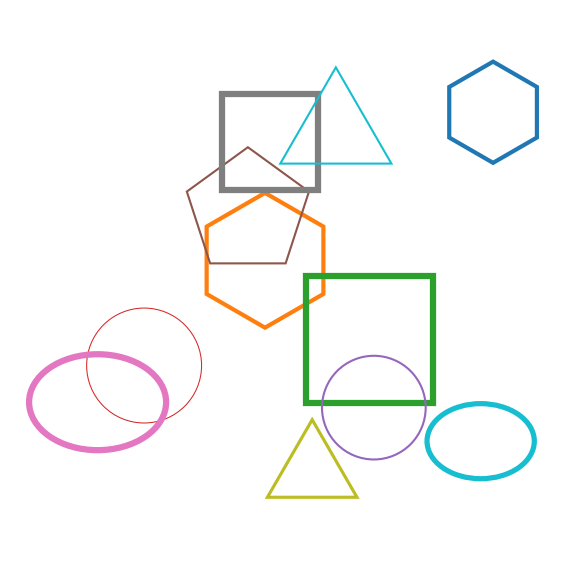[{"shape": "hexagon", "thickness": 2, "radius": 0.44, "center": [0.854, 0.805]}, {"shape": "hexagon", "thickness": 2, "radius": 0.58, "center": [0.459, 0.548]}, {"shape": "square", "thickness": 3, "radius": 0.55, "center": [0.64, 0.412]}, {"shape": "circle", "thickness": 0.5, "radius": 0.5, "center": [0.25, 0.366]}, {"shape": "circle", "thickness": 1, "radius": 0.45, "center": [0.647, 0.293]}, {"shape": "pentagon", "thickness": 1, "radius": 0.56, "center": [0.429, 0.633]}, {"shape": "oval", "thickness": 3, "radius": 0.59, "center": [0.169, 0.303]}, {"shape": "square", "thickness": 3, "radius": 0.42, "center": [0.467, 0.753]}, {"shape": "triangle", "thickness": 1.5, "radius": 0.45, "center": [0.541, 0.183]}, {"shape": "triangle", "thickness": 1, "radius": 0.56, "center": [0.582, 0.771]}, {"shape": "oval", "thickness": 2.5, "radius": 0.46, "center": [0.832, 0.235]}]